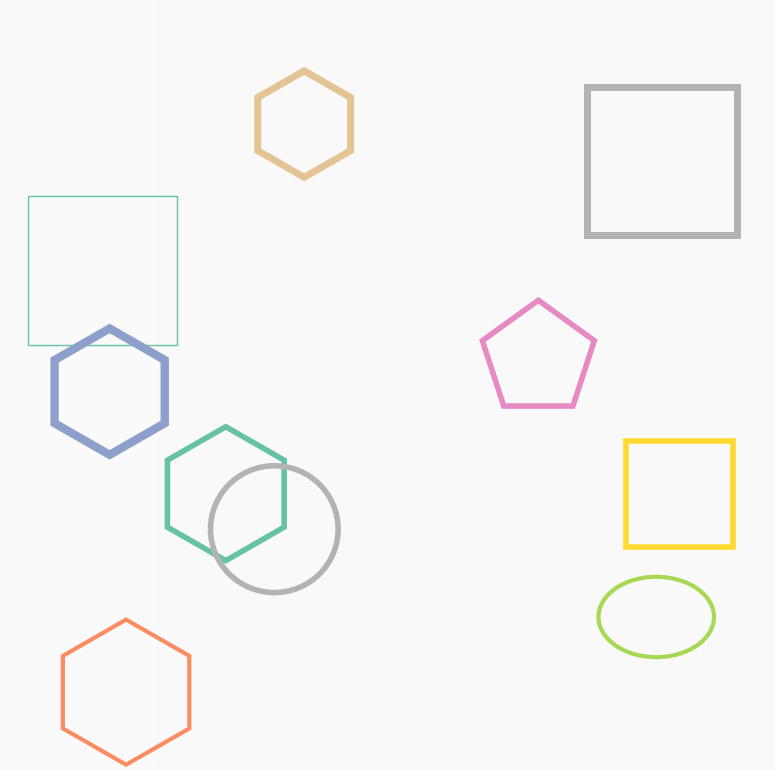[{"shape": "square", "thickness": 0.5, "radius": 0.48, "center": [0.132, 0.649]}, {"shape": "hexagon", "thickness": 2, "radius": 0.43, "center": [0.291, 0.359]}, {"shape": "hexagon", "thickness": 1.5, "radius": 0.47, "center": [0.163, 0.101]}, {"shape": "hexagon", "thickness": 3, "radius": 0.41, "center": [0.141, 0.491]}, {"shape": "pentagon", "thickness": 2, "radius": 0.38, "center": [0.695, 0.534]}, {"shape": "oval", "thickness": 1.5, "radius": 0.37, "center": [0.847, 0.199]}, {"shape": "square", "thickness": 2, "radius": 0.35, "center": [0.877, 0.358]}, {"shape": "hexagon", "thickness": 2.5, "radius": 0.35, "center": [0.392, 0.839]}, {"shape": "circle", "thickness": 2, "radius": 0.41, "center": [0.354, 0.313]}, {"shape": "square", "thickness": 2.5, "radius": 0.48, "center": [0.854, 0.791]}]